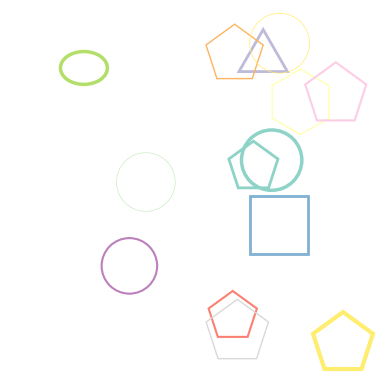[{"shape": "pentagon", "thickness": 2, "radius": 0.34, "center": [0.658, 0.566]}, {"shape": "circle", "thickness": 2.5, "radius": 0.39, "center": [0.706, 0.584]}, {"shape": "hexagon", "thickness": 1, "radius": 0.42, "center": [0.781, 0.736]}, {"shape": "triangle", "thickness": 2, "radius": 0.36, "center": [0.684, 0.85]}, {"shape": "pentagon", "thickness": 1.5, "radius": 0.33, "center": [0.604, 0.178]}, {"shape": "square", "thickness": 2, "radius": 0.38, "center": [0.725, 0.416]}, {"shape": "pentagon", "thickness": 1, "radius": 0.39, "center": [0.609, 0.859]}, {"shape": "oval", "thickness": 2.5, "radius": 0.3, "center": [0.218, 0.823]}, {"shape": "pentagon", "thickness": 1.5, "radius": 0.42, "center": [0.872, 0.755]}, {"shape": "pentagon", "thickness": 1, "radius": 0.43, "center": [0.616, 0.137]}, {"shape": "circle", "thickness": 1.5, "radius": 0.36, "center": [0.336, 0.309]}, {"shape": "circle", "thickness": 0.5, "radius": 0.38, "center": [0.379, 0.527]}, {"shape": "pentagon", "thickness": 3, "radius": 0.41, "center": [0.891, 0.108]}, {"shape": "circle", "thickness": 0.5, "radius": 0.39, "center": [0.726, 0.888]}]